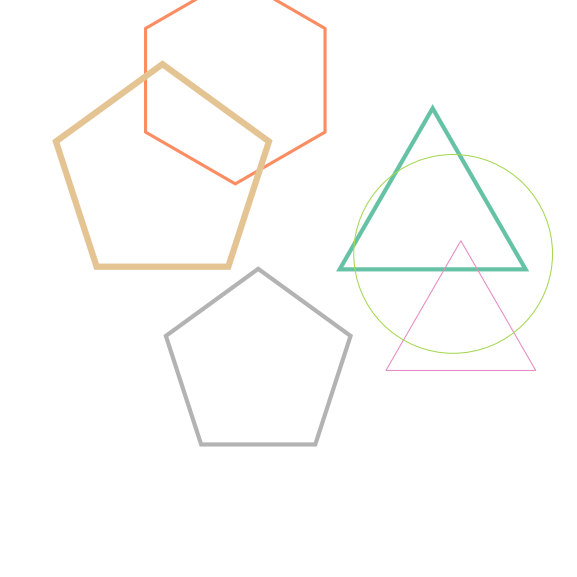[{"shape": "triangle", "thickness": 2, "radius": 0.93, "center": [0.749, 0.626]}, {"shape": "hexagon", "thickness": 1.5, "radius": 0.9, "center": [0.407, 0.86]}, {"shape": "triangle", "thickness": 0.5, "radius": 0.75, "center": [0.798, 0.433]}, {"shape": "circle", "thickness": 0.5, "radius": 0.86, "center": [0.785, 0.559]}, {"shape": "pentagon", "thickness": 3, "radius": 0.97, "center": [0.281, 0.694]}, {"shape": "pentagon", "thickness": 2, "radius": 0.84, "center": [0.447, 0.366]}]